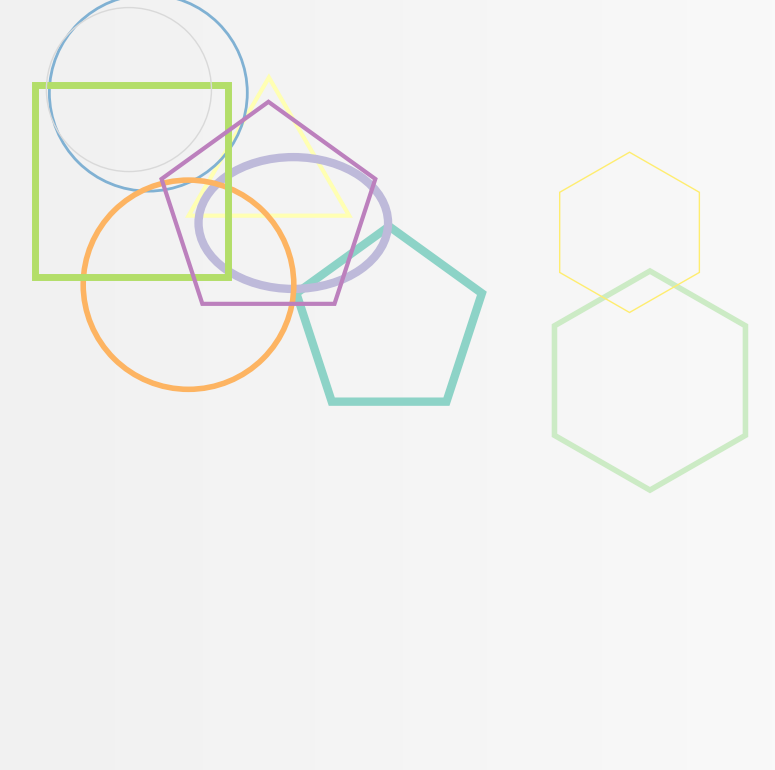[{"shape": "pentagon", "thickness": 3, "radius": 0.63, "center": [0.502, 0.58]}, {"shape": "triangle", "thickness": 1.5, "radius": 0.6, "center": [0.347, 0.78]}, {"shape": "oval", "thickness": 3, "radius": 0.61, "center": [0.378, 0.71]}, {"shape": "circle", "thickness": 1, "radius": 0.64, "center": [0.191, 0.879]}, {"shape": "circle", "thickness": 2, "radius": 0.68, "center": [0.243, 0.63]}, {"shape": "square", "thickness": 2.5, "radius": 0.62, "center": [0.17, 0.764]}, {"shape": "circle", "thickness": 0.5, "radius": 0.53, "center": [0.166, 0.884]}, {"shape": "pentagon", "thickness": 1.5, "radius": 0.73, "center": [0.346, 0.723]}, {"shape": "hexagon", "thickness": 2, "radius": 0.71, "center": [0.839, 0.506]}, {"shape": "hexagon", "thickness": 0.5, "radius": 0.52, "center": [0.812, 0.698]}]